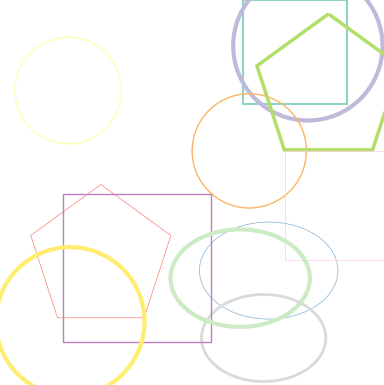[{"shape": "square", "thickness": 1.5, "radius": 0.68, "center": [0.766, 0.865]}, {"shape": "circle", "thickness": 1, "radius": 0.69, "center": [0.177, 0.765]}, {"shape": "circle", "thickness": 3, "radius": 0.97, "center": [0.8, 0.881]}, {"shape": "pentagon", "thickness": 0.5, "radius": 0.96, "center": [0.262, 0.329]}, {"shape": "oval", "thickness": 0.5, "radius": 0.9, "center": [0.698, 0.297]}, {"shape": "circle", "thickness": 1, "radius": 0.74, "center": [0.648, 0.608]}, {"shape": "pentagon", "thickness": 2.5, "radius": 0.98, "center": [0.853, 0.769]}, {"shape": "square", "thickness": 0.5, "radius": 0.71, "center": [0.883, 0.466]}, {"shape": "oval", "thickness": 2, "radius": 0.81, "center": [0.685, 0.122]}, {"shape": "square", "thickness": 1, "radius": 0.96, "center": [0.356, 0.305]}, {"shape": "oval", "thickness": 3, "radius": 0.9, "center": [0.624, 0.278]}, {"shape": "circle", "thickness": 3, "radius": 0.97, "center": [0.182, 0.165]}]